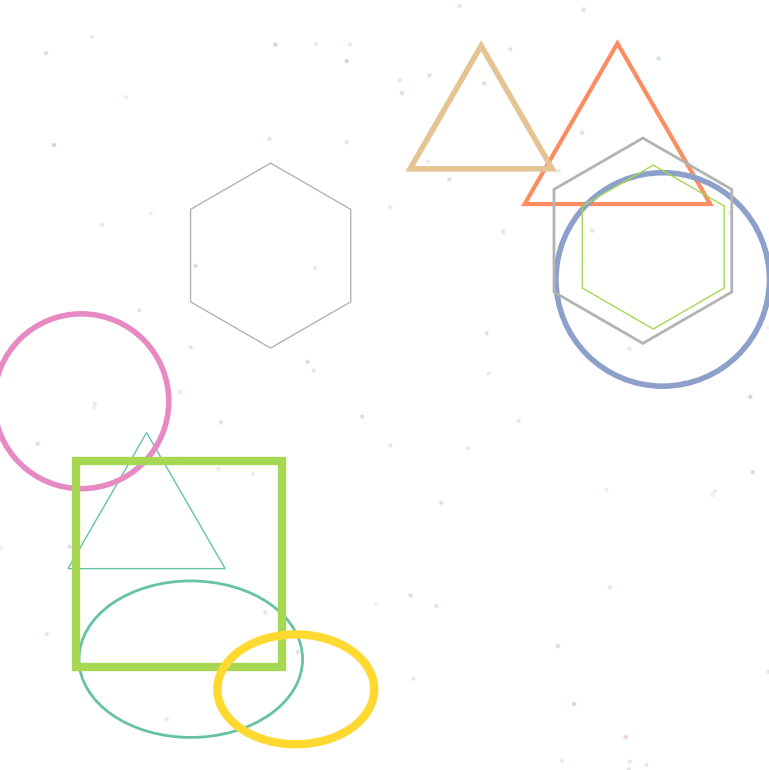[{"shape": "oval", "thickness": 1, "radius": 0.73, "center": [0.248, 0.144]}, {"shape": "triangle", "thickness": 0.5, "radius": 0.59, "center": [0.19, 0.32]}, {"shape": "triangle", "thickness": 1.5, "radius": 0.7, "center": [0.802, 0.805]}, {"shape": "circle", "thickness": 2, "radius": 0.69, "center": [0.861, 0.637]}, {"shape": "circle", "thickness": 2, "radius": 0.57, "center": [0.106, 0.479]}, {"shape": "hexagon", "thickness": 0.5, "radius": 0.53, "center": [0.848, 0.679]}, {"shape": "square", "thickness": 3, "radius": 0.67, "center": [0.232, 0.267]}, {"shape": "oval", "thickness": 3, "radius": 0.51, "center": [0.384, 0.105]}, {"shape": "triangle", "thickness": 2, "radius": 0.53, "center": [0.625, 0.834]}, {"shape": "hexagon", "thickness": 1, "radius": 0.67, "center": [0.835, 0.687]}, {"shape": "hexagon", "thickness": 0.5, "radius": 0.6, "center": [0.351, 0.668]}]